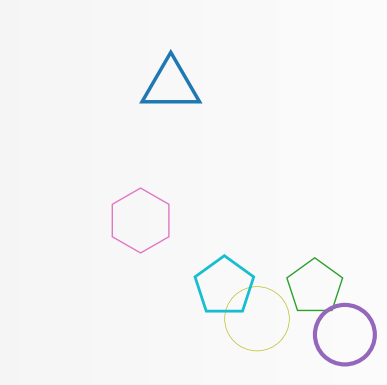[{"shape": "triangle", "thickness": 2.5, "radius": 0.43, "center": [0.441, 0.778]}, {"shape": "pentagon", "thickness": 1, "radius": 0.38, "center": [0.812, 0.255]}, {"shape": "circle", "thickness": 3, "radius": 0.39, "center": [0.89, 0.131]}, {"shape": "hexagon", "thickness": 1, "radius": 0.42, "center": [0.363, 0.427]}, {"shape": "circle", "thickness": 0.5, "radius": 0.42, "center": [0.663, 0.172]}, {"shape": "pentagon", "thickness": 2, "radius": 0.4, "center": [0.579, 0.256]}]